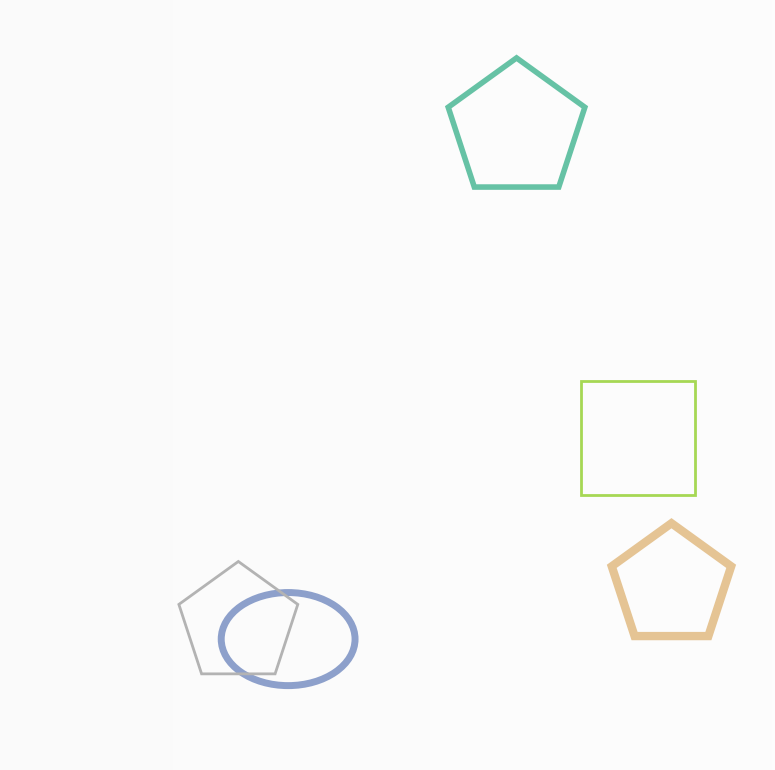[{"shape": "pentagon", "thickness": 2, "radius": 0.46, "center": [0.667, 0.832]}, {"shape": "oval", "thickness": 2.5, "radius": 0.43, "center": [0.372, 0.17]}, {"shape": "square", "thickness": 1, "radius": 0.37, "center": [0.823, 0.431]}, {"shape": "pentagon", "thickness": 3, "radius": 0.41, "center": [0.866, 0.239]}, {"shape": "pentagon", "thickness": 1, "radius": 0.4, "center": [0.308, 0.19]}]